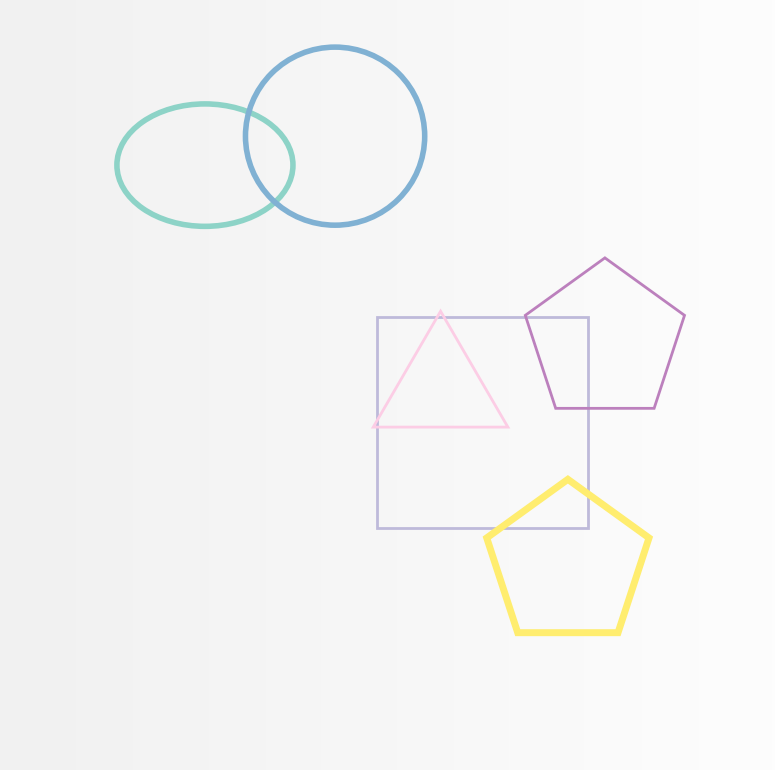[{"shape": "oval", "thickness": 2, "radius": 0.57, "center": [0.264, 0.786]}, {"shape": "square", "thickness": 1, "radius": 0.68, "center": [0.623, 0.451]}, {"shape": "circle", "thickness": 2, "radius": 0.58, "center": [0.432, 0.823]}, {"shape": "triangle", "thickness": 1, "radius": 0.5, "center": [0.568, 0.495]}, {"shape": "pentagon", "thickness": 1, "radius": 0.54, "center": [0.781, 0.557]}, {"shape": "pentagon", "thickness": 2.5, "radius": 0.55, "center": [0.733, 0.267]}]